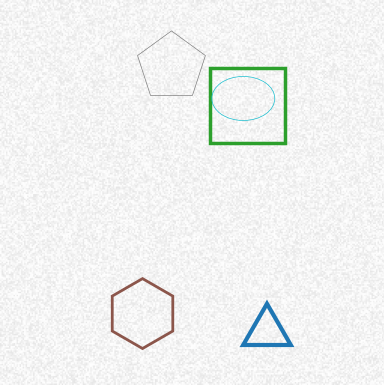[{"shape": "triangle", "thickness": 3, "radius": 0.36, "center": [0.693, 0.14]}, {"shape": "square", "thickness": 2.5, "radius": 0.49, "center": [0.642, 0.725]}, {"shape": "hexagon", "thickness": 2, "radius": 0.45, "center": [0.37, 0.186]}, {"shape": "pentagon", "thickness": 0.5, "radius": 0.46, "center": [0.445, 0.827]}, {"shape": "oval", "thickness": 0.5, "radius": 0.41, "center": [0.632, 0.744]}]